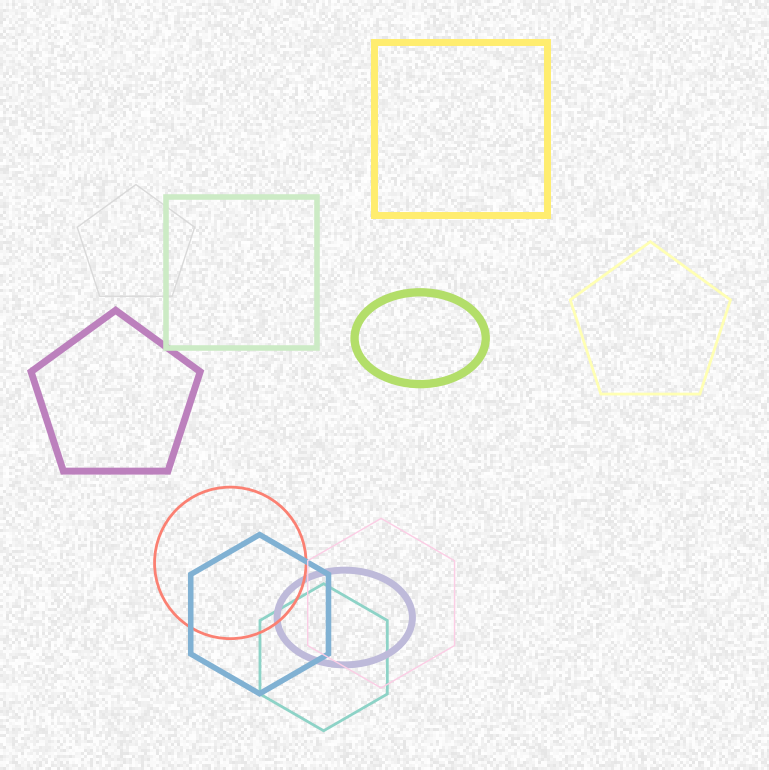[{"shape": "hexagon", "thickness": 1, "radius": 0.48, "center": [0.42, 0.146]}, {"shape": "pentagon", "thickness": 1, "radius": 0.55, "center": [0.845, 0.577]}, {"shape": "oval", "thickness": 2.5, "radius": 0.44, "center": [0.448, 0.198]}, {"shape": "circle", "thickness": 1, "radius": 0.49, "center": [0.299, 0.269]}, {"shape": "hexagon", "thickness": 2, "radius": 0.52, "center": [0.337, 0.202]}, {"shape": "oval", "thickness": 3, "radius": 0.43, "center": [0.546, 0.561]}, {"shape": "hexagon", "thickness": 0.5, "radius": 0.55, "center": [0.495, 0.217]}, {"shape": "pentagon", "thickness": 0.5, "radius": 0.4, "center": [0.177, 0.68]}, {"shape": "pentagon", "thickness": 2.5, "radius": 0.58, "center": [0.15, 0.482]}, {"shape": "square", "thickness": 2, "radius": 0.49, "center": [0.313, 0.646]}, {"shape": "square", "thickness": 2.5, "radius": 0.56, "center": [0.598, 0.833]}]